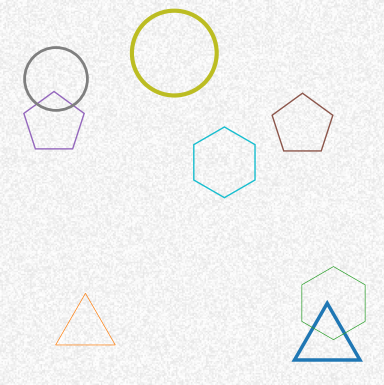[{"shape": "triangle", "thickness": 2.5, "radius": 0.49, "center": [0.85, 0.114]}, {"shape": "triangle", "thickness": 0.5, "radius": 0.45, "center": [0.222, 0.149]}, {"shape": "hexagon", "thickness": 0.5, "radius": 0.47, "center": [0.866, 0.213]}, {"shape": "pentagon", "thickness": 1, "radius": 0.41, "center": [0.14, 0.68]}, {"shape": "pentagon", "thickness": 1, "radius": 0.41, "center": [0.786, 0.675]}, {"shape": "circle", "thickness": 2, "radius": 0.41, "center": [0.145, 0.795]}, {"shape": "circle", "thickness": 3, "radius": 0.55, "center": [0.453, 0.862]}, {"shape": "hexagon", "thickness": 1, "radius": 0.46, "center": [0.583, 0.578]}]